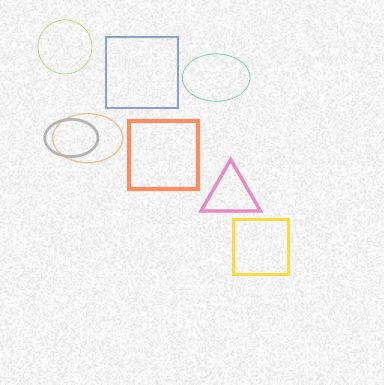[{"shape": "oval", "thickness": 0.5, "radius": 0.44, "center": [0.561, 0.798]}, {"shape": "square", "thickness": 3, "radius": 0.45, "center": [0.425, 0.597]}, {"shape": "square", "thickness": 1.5, "radius": 0.46, "center": [0.369, 0.811]}, {"shape": "triangle", "thickness": 2.5, "radius": 0.45, "center": [0.599, 0.497]}, {"shape": "circle", "thickness": 0.5, "radius": 0.35, "center": [0.169, 0.878]}, {"shape": "square", "thickness": 2, "radius": 0.36, "center": [0.677, 0.36]}, {"shape": "oval", "thickness": 1, "radius": 0.46, "center": [0.228, 0.641]}, {"shape": "oval", "thickness": 2, "radius": 0.35, "center": [0.185, 0.642]}]